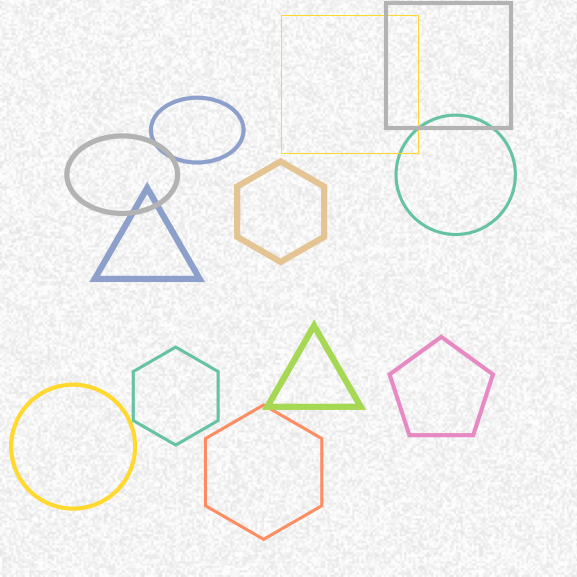[{"shape": "circle", "thickness": 1.5, "radius": 0.52, "center": [0.789, 0.696]}, {"shape": "hexagon", "thickness": 1.5, "radius": 0.42, "center": [0.304, 0.313]}, {"shape": "hexagon", "thickness": 1.5, "radius": 0.58, "center": [0.456, 0.182]}, {"shape": "triangle", "thickness": 3, "radius": 0.53, "center": [0.255, 0.569]}, {"shape": "oval", "thickness": 2, "radius": 0.4, "center": [0.342, 0.774]}, {"shape": "pentagon", "thickness": 2, "radius": 0.47, "center": [0.764, 0.322]}, {"shape": "triangle", "thickness": 3, "radius": 0.47, "center": [0.544, 0.341]}, {"shape": "square", "thickness": 0.5, "radius": 0.6, "center": [0.605, 0.854]}, {"shape": "circle", "thickness": 2, "radius": 0.54, "center": [0.127, 0.226]}, {"shape": "hexagon", "thickness": 3, "radius": 0.44, "center": [0.486, 0.633]}, {"shape": "square", "thickness": 2, "radius": 0.54, "center": [0.776, 0.886]}, {"shape": "oval", "thickness": 2.5, "radius": 0.48, "center": [0.212, 0.697]}]